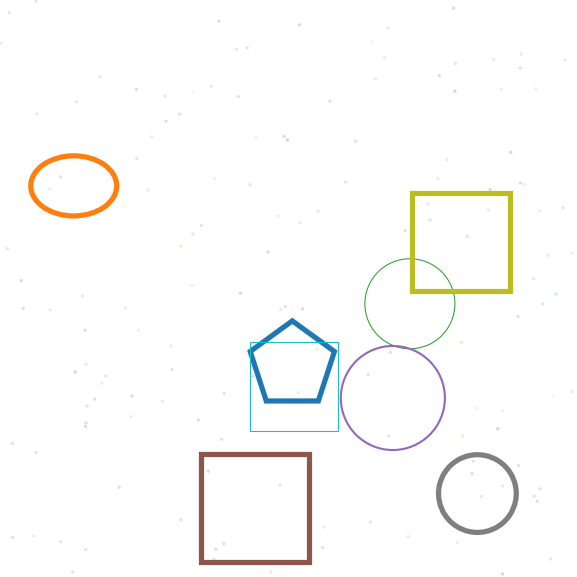[{"shape": "pentagon", "thickness": 2.5, "radius": 0.38, "center": [0.506, 0.367]}, {"shape": "oval", "thickness": 2.5, "radius": 0.37, "center": [0.128, 0.677]}, {"shape": "circle", "thickness": 0.5, "radius": 0.39, "center": [0.71, 0.473]}, {"shape": "circle", "thickness": 1, "radius": 0.45, "center": [0.68, 0.31]}, {"shape": "square", "thickness": 2.5, "radius": 0.47, "center": [0.441, 0.12]}, {"shape": "circle", "thickness": 2.5, "radius": 0.34, "center": [0.827, 0.144]}, {"shape": "square", "thickness": 2.5, "radius": 0.42, "center": [0.798, 0.58]}, {"shape": "square", "thickness": 0.5, "radius": 0.38, "center": [0.509, 0.33]}]